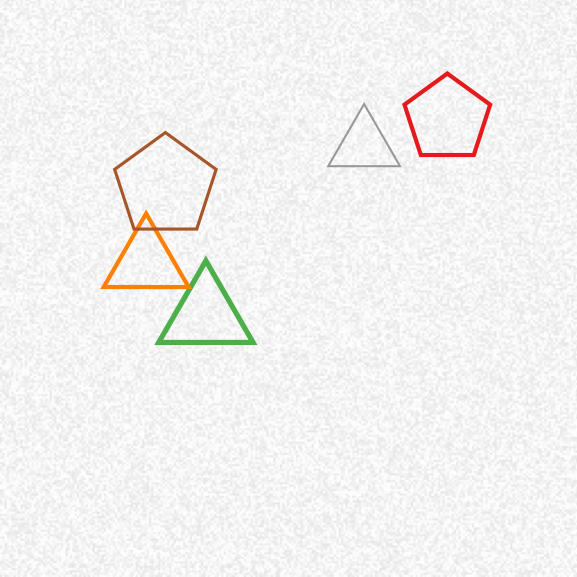[{"shape": "pentagon", "thickness": 2, "radius": 0.39, "center": [0.775, 0.794]}, {"shape": "triangle", "thickness": 2.5, "radius": 0.47, "center": [0.356, 0.453]}, {"shape": "triangle", "thickness": 2, "radius": 0.42, "center": [0.253, 0.545]}, {"shape": "pentagon", "thickness": 1.5, "radius": 0.46, "center": [0.286, 0.677]}, {"shape": "triangle", "thickness": 1, "radius": 0.36, "center": [0.631, 0.747]}]